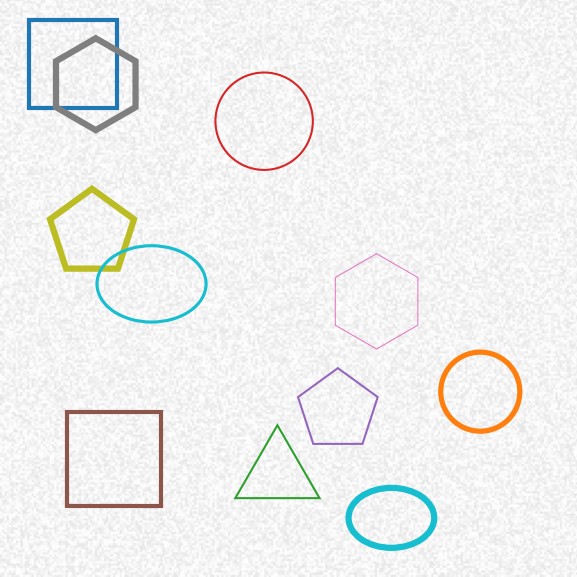[{"shape": "square", "thickness": 2, "radius": 0.38, "center": [0.127, 0.889]}, {"shape": "circle", "thickness": 2.5, "radius": 0.34, "center": [0.832, 0.321]}, {"shape": "triangle", "thickness": 1, "radius": 0.42, "center": [0.48, 0.179]}, {"shape": "circle", "thickness": 1, "radius": 0.42, "center": [0.457, 0.789]}, {"shape": "pentagon", "thickness": 1, "radius": 0.36, "center": [0.585, 0.289]}, {"shape": "square", "thickness": 2, "radius": 0.41, "center": [0.197, 0.204]}, {"shape": "hexagon", "thickness": 0.5, "radius": 0.41, "center": [0.652, 0.477]}, {"shape": "hexagon", "thickness": 3, "radius": 0.4, "center": [0.166, 0.853]}, {"shape": "pentagon", "thickness": 3, "radius": 0.38, "center": [0.159, 0.596]}, {"shape": "oval", "thickness": 1.5, "radius": 0.47, "center": [0.262, 0.508]}, {"shape": "oval", "thickness": 3, "radius": 0.37, "center": [0.678, 0.102]}]